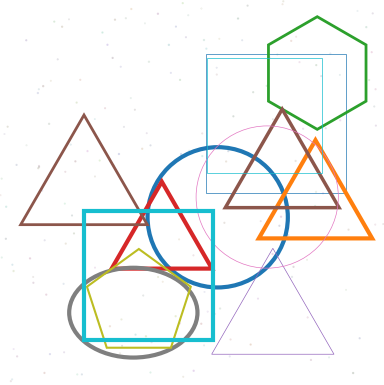[{"shape": "square", "thickness": 0.5, "radius": 0.91, "center": [0.717, 0.68]}, {"shape": "circle", "thickness": 3, "radius": 0.91, "center": [0.565, 0.436]}, {"shape": "triangle", "thickness": 3, "radius": 0.85, "center": [0.819, 0.466]}, {"shape": "hexagon", "thickness": 2, "radius": 0.73, "center": [0.824, 0.81]}, {"shape": "triangle", "thickness": 3, "radius": 0.75, "center": [0.42, 0.378]}, {"shape": "triangle", "thickness": 0.5, "radius": 0.92, "center": [0.709, 0.172]}, {"shape": "triangle", "thickness": 2, "radius": 0.95, "center": [0.218, 0.511]}, {"shape": "triangle", "thickness": 2.5, "radius": 0.85, "center": [0.733, 0.546]}, {"shape": "circle", "thickness": 0.5, "radius": 0.92, "center": [0.694, 0.488]}, {"shape": "oval", "thickness": 3, "radius": 0.83, "center": [0.346, 0.188]}, {"shape": "pentagon", "thickness": 1.5, "radius": 0.71, "center": [0.361, 0.211]}, {"shape": "square", "thickness": 3, "radius": 0.84, "center": [0.387, 0.285]}, {"shape": "square", "thickness": 0.5, "radius": 0.75, "center": [0.687, 0.7]}]